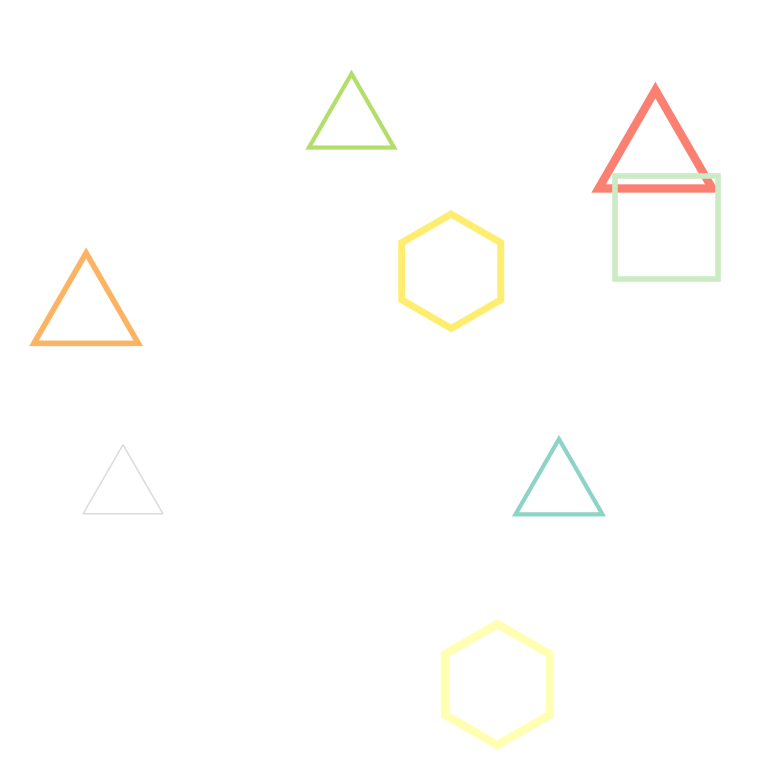[{"shape": "triangle", "thickness": 1.5, "radius": 0.33, "center": [0.726, 0.365]}, {"shape": "hexagon", "thickness": 3, "radius": 0.39, "center": [0.646, 0.111]}, {"shape": "triangle", "thickness": 3, "radius": 0.43, "center": [0.851, 0.798]}, {"shape": "triangle", "thickness": 2, "radius": 0.39, "center": [0.112, 0.593]}, {"shape": "triangle", "thickness": 1.5, "radius": 0.32, "center": [0.457, 0.84]}, {"shape": "triangle", "thickness": 0.5, "radius": 0.3, "center": [0.16, 0.363]}, {"shape": "square", "thickness": 2, "radius": 0.33, "center": [0.866, 0.705]}, {"shape": "hexagon", "thickness": 2.5, "radius": 0.37, "center": [0.586, 0.648]}]